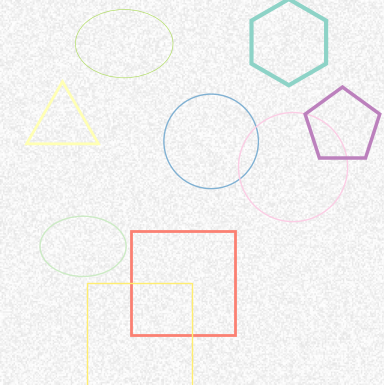[{"shape": "hexagon", "thickness": 3, "radius": 0.56, "center": [0.75, 0.89]}, {"shape": "triangle", "thickness": 2, "radius": 0.54, "center": [0.162, 0.68]}, {"shape": "square", "thickness": 2, "radius": 0.67, "center": [0.475, 0.265]}, {"shape": "circle", "thickness": 1, "radius": 0.61, "center": [0.548, 0.633]}, {"shape": "oval", "thickness": 0.5, "radius": 0.63, "center": [0.323, 0.887]}, {"shape": "circle", "thickness": 1, "radius": 0.71, "center": [0.761, 0.566]}, {"shape": "pentagon", "thickness": 2.5, "radius": 0.51, "center": [0.889, 0.672]}, {"shape": "oval", "thickness": 1, "radius": 0.56, "center": [0.216, 0.36]}, {"shape": "square", "thickness": 1, "radius": 0.68, "center": [0.362, 0.129]}]